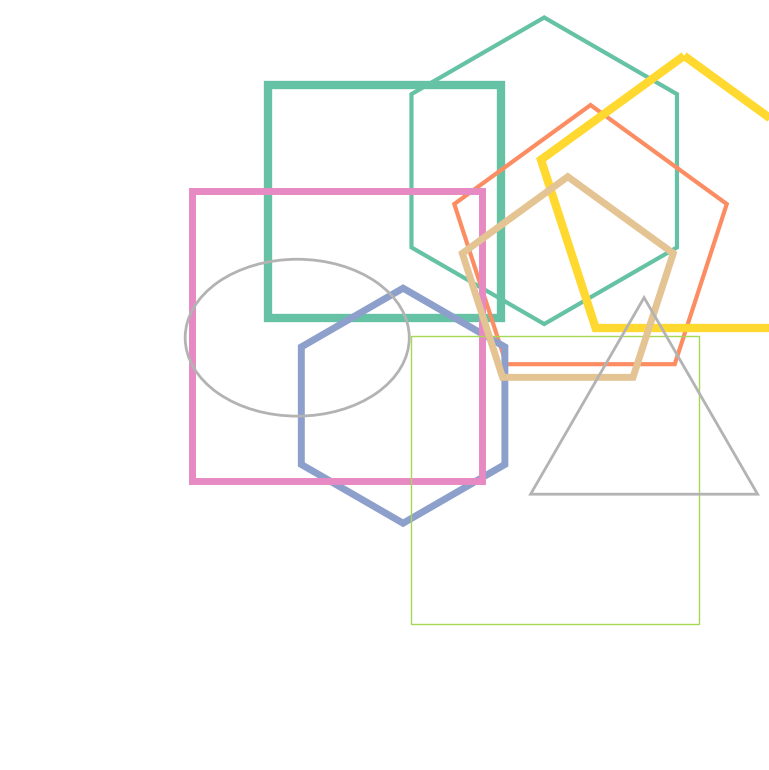[{"shape": "hexagon", "thickness": 1.5, "radius": 1.0, "center": [0.707, 0.778]}, {"shape": "square", "thickness": 3, "radius": 0.76, "center": [0.499, 0.738]}, {"shape": "pentagon", "thickness": 1.5, "radius": 0.93, "center": [0.767, 0.678]}, {"shape": "hexagon", "thickness": 2.5, "radius": 0.76, "center": [0.524, 0.473]}, {"shape": "square", "thickness": 2.5, "radius": 0.94, "center": [0.437, 0.564]}, {"shape": "square", "thickness": 0.5, "radius": 0.94, "center": [0.721, 0.376]}, {"shape": "pentagon", "thickness": 3, "radius": 0.98, "center": [0.888, 0.732]}, {"shape": "pentagon", "thickness": 2.5, "radius": 0.72, "center": [0.737, 0.626]}, {"shape": "triangle", "thickness": 1, "radius": 0.85, "center": [0.836, 0.443]}, {"shape": "oval", "thickness": 1, "radius": 0.73, "center": [0.386, 0.561]}]